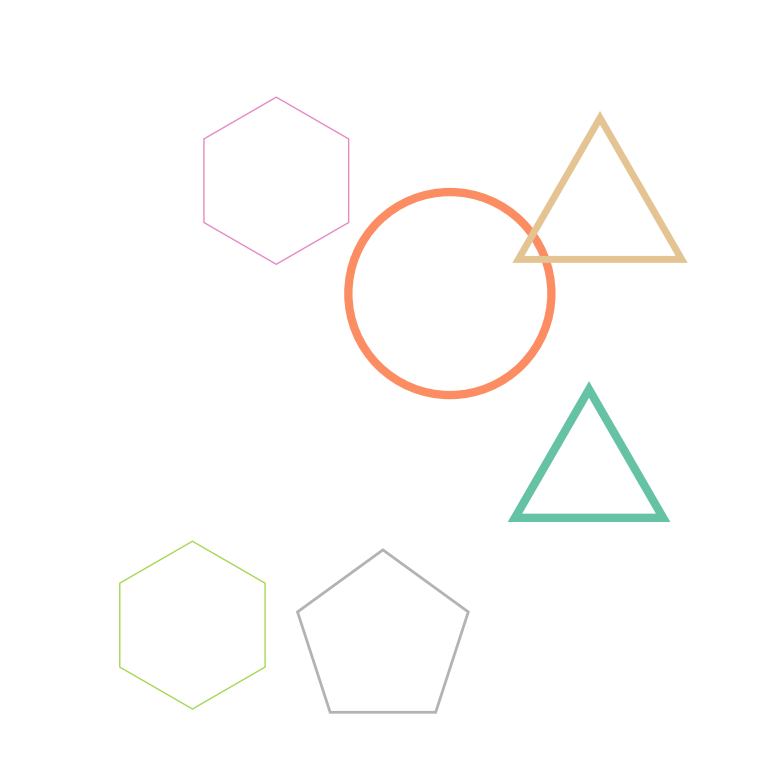[{"shape": "triangle", "thickness": 3, "radius": 0.56, "center": [0.765, 0.383]}, {"shape": "circle", "thickness": 3, "radius": 0.66, "center": [0.584, 0.619]}, {"shape": "hexagon", "thickness": 0.5, "radius": 0.54, "center": [0.359, 0.765]}, {"shape": "hexagon", "thickness": 0.5, "radius": 0.54, "center": [0.25, 0.188]}, {"shape": "triangle", "thickness": 2.5, "radius": 0.61, "center": [0.779, 0.724]}, {"shape": "pentagon", "thickness": 1, "radius": 0.58, "center": [0.497, 0.169]}]